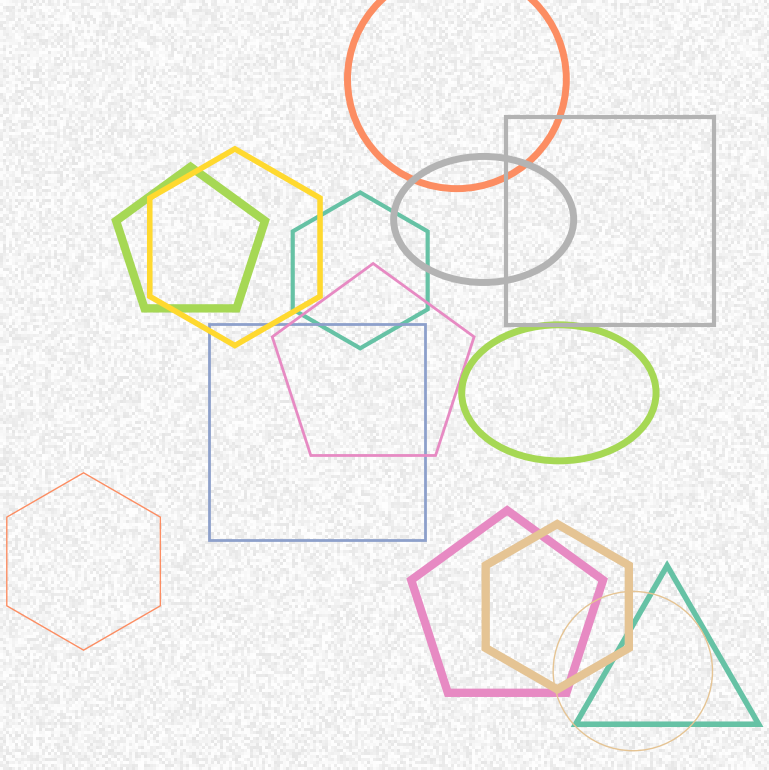[{"shape": "hexagon", "thickness": 1.5, "radius": 0.51, "center": [0.468, 0.649]}, {"shape": "triangle", "thickness": 2, "radius": 0.69, "center": [0.866, 0.128]}, {"shape": "hexagon", "thickness": 0.5, "radius": 0.58, "center": [0.109, 0.271]}, {"shape": "circle", "thickness": 2.5, "radius": 0.71, "center": [0.593, 0.897]}, {"shape": "square", "thickness": 1, "radius": 0.7, "center": [0.411, 0.439]}, {"shape": "pentagon", "thickness": 1, "radius": 0.69, "center": [0.485, 0.52]}, {"shape": "pentagon", "thickness": 3, "radius": 0.65, "center": [0.659, 0.206]}, {"shape": "oval", "thickness": 2.5, "radius": 0.63, "center": [0.726, 0.49]}, {"shape": "pentagon", "thickness": 3, "radius": 0.51, "center": [0.247, 0.682]}, {"shape": "hexagon", "thickness": 2, "radius": 0.64, "center": [0.305, 0.679]}, {"shape": "hexagon", "thickness": 3, "radius": 0.54, "center": [0.724, 0.212]}, {"shape": "circle", "thickness": 0.5, "radius": 0.52, "center": [0.822, 0.128]}, {"shape": "square", "thickness": 1.5, "radius": 0.67, "center": [0.792, 0.713]}, {"shape": "oval", "thickness": 2.5, "radius": 0.58, "center": [0.628, 0.715]}]